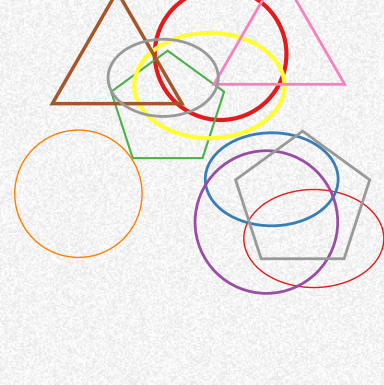[{"shape": "circle", "thickness": 3, "radius": 0.86, "center": [0.573, 0.859]}, {"shape": "oval", "thickness": 1, "radius": 0.91, "center": [0.815, 0.38]}, {"shape": "oval", "thickness": 2, "radius": 0.86, "center": [0.706, 0.534]}, {"shape": "pentagon", "thickness": 1.5, "radius": 0.77, "center": [0.435, 0.714]}, {"shape": "circle", "thickness": 2, "radius": 0.93, "center": [0.692, 0.423]}, {"shape": "circle", "thickness": 1, "radius": 0.83, "center": [0.204, 0.497]}, {"shape": "oval", "thickness": 3, "radius": 0.98, "center": [0.544, 0.778]}, {"shape": "triangle", "thickness": 2.5, "radius": 0.97, "center": [0.304, 0.828]}, {"shape": "triangle", "thickness": 2, "radius": 0.98, "center": [0.726, 0.879]}, {"shape": "oval", "thickness": 2, "radius": 0.72, "center": [0.424, 0.798]}, {"shape": "pentagon", "thickness": 2, "radius": 0.92, "center": [0.786, 0.476]}]